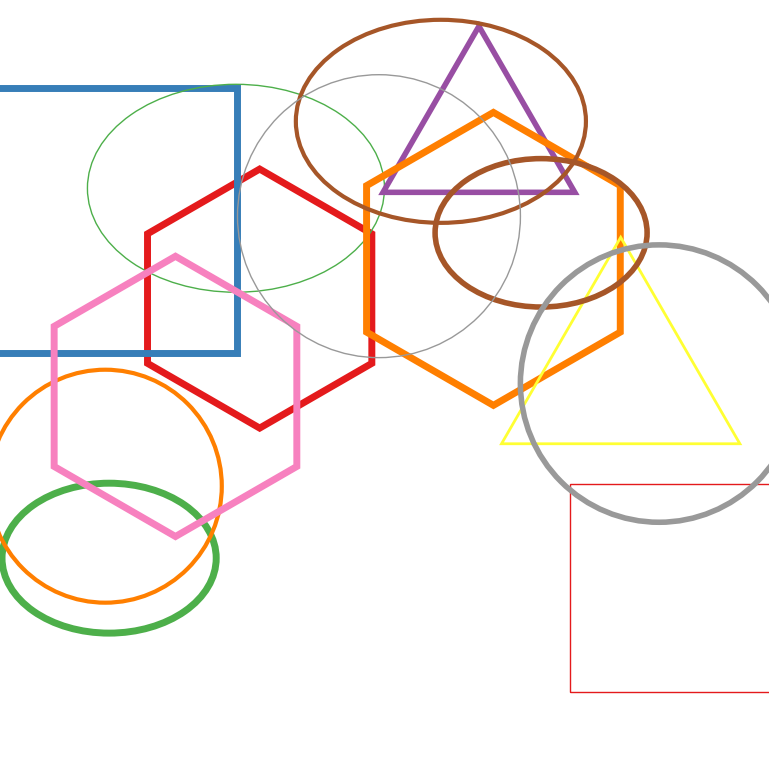[{"shape": "hexagon", "thickness": 2.5, "radius": 0.84, "center": [0.337, 0.612]}, {"shape": "square", "thickness": 0.5, "radius": 0.68, "center": [0.875, 0.236]}, {"shape": "square", "thickness": 2.5, "radius": 0.86, "center": [0.136, 0.714]}, {"shape": "oval", "thickness": 2.5, "radius": 0.7, "center": [0.142, 0.275]}, {"shape": "oval", "thickness": 0.5, "radius": 0.96, "center": [0.306, 0.755]}, {"shape": "triangle", "thickness": 2, "radius": 0.72, "center": [0.622, 0.822]}, {"shape": "hexagon", "thickness": 2.5, "radius": 0.95, "center": [0.641, 0.664]}, {"shape": "circle", "thickness": 1.5, "radius": 0.76, "center": [0.137, 0.369]}, {"shape": "triangle", "thickness": 1, "radius": 0.89, "center": [0.806, 0.513]}, {"shape": "oval", "thickness": 2, "radius": 0.69, "center": [0.703, 0.698]}, {"shape": "oval", "thickness": 1.5, "radius": 0.94, "center": [0.573, 0.842]}, {"shape": "hexagon", "thickness": 2.5, "radius": 0.91, "center": [0.228, 0.485]}, {"shape": "circle", "thickness": 0.5, "radius": 0.92, "center": [0.492, 0.719]}, {"shape": "circle", "thickness": 2, "radius": 0.9, "center": [0.856, 0.502]}]